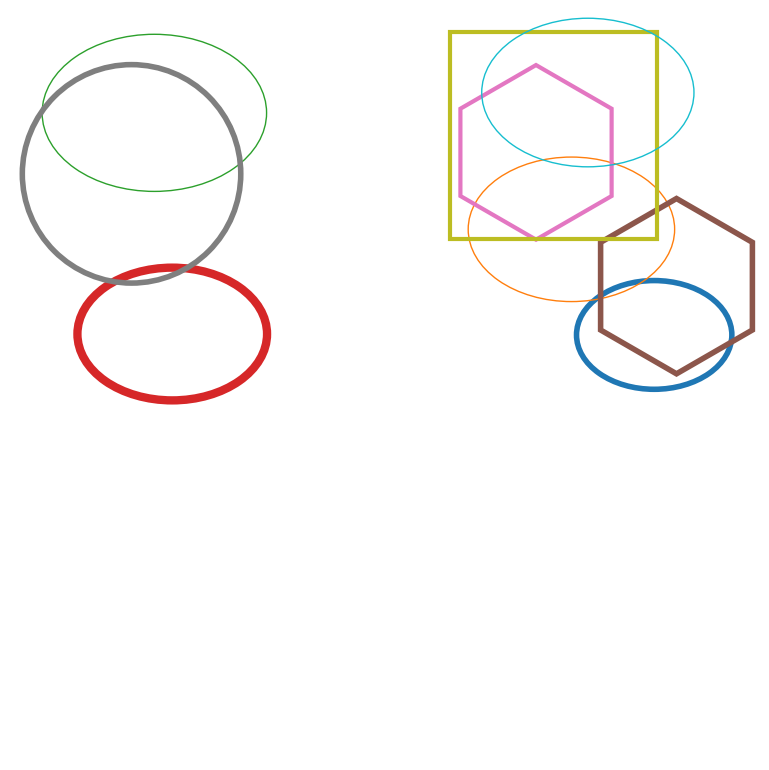[{"shape": "oval", "thickness": 2, "radius": 0.5, "center": [0.85, 0.565]}, {"shape": "oval", "thickness": 0.5, "radius": 0.67, "center": [0.742, 0.702]}, {"shape": "oval", "thickness": 0.5, "radius": 0.73, "center": [0.2, 0.853]}, {"shape": "oval", "thickness": 3, "radius": 0.62, "center": [0.224, 0.566]}, {"shape": "hexagon", "thickness": 2, "radius": 0.57, "center": [0.879, 0.628]}, {"shape": "hexagon", "thickness": 1.5, "radius": 0.57, "center": [0.696, 0.802]}, {"shape": "circle", "thickness": 2, "radius": 0.71, "center": [0.171, 0.774]}, {"shape": "square", "thickness": 1.5, "radius": 0.67, "center": [0.718, 0.824]}, {"shape": "oval", "thickness": 0.5, "radius": 0.69, "center": [0.763, 0.88]}]